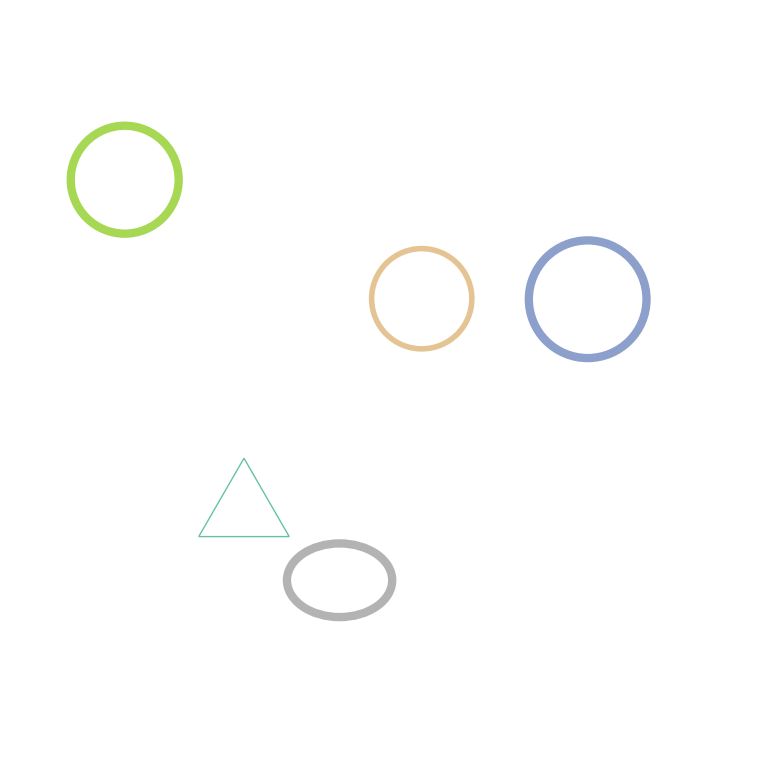[{"shape": "triangle", "thickness": 0.5, "radius": 0.34, "center": [0.317, 0.337]}, {"shape": "circle", "thickness": 3, "radius": 0.38, "center": [0.763, 0.611]}, {"shape": "circle", "thickness": 3, "radius": 0.35, "center": [0.162, 0.767]}, {"shape": "circle", "thickness": 2, "radius": 0.33, "center": [0.548, 0.612]}, {"shape": "oval", "thickness": 3, "radius": 0.34, "center": [0.441, 0.246]}]